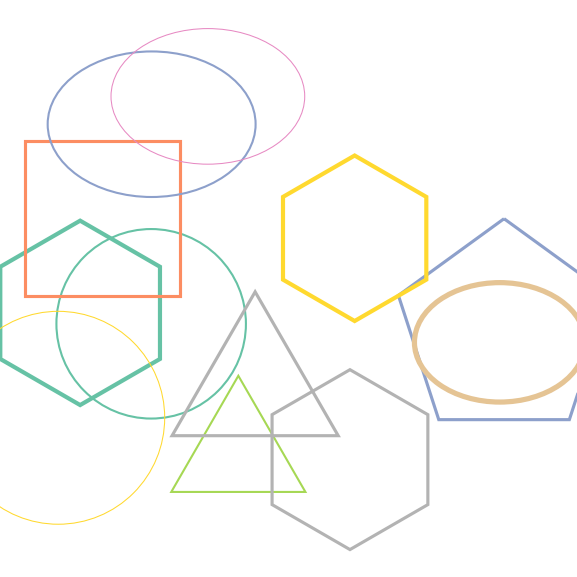[{"shape": "circle", "thickness": 1, "radius": 0.82, "center": [0.262, 0.438]}, {"shape": "hexagon", "thickness": 2, "radius": 0.8, "center": [0.139, 0.457]}, {"shape": "square", "thickness": 1.5, "radius": 0.67, "center": [0.177, 0.621]}, {"shape": "pentagon", "thickness": 1.5, "radius": 0.96, "center": [0.873, 0.428]}, {"shape": "oval", "thickness": 1, "radius": 0.9, "center": [0.263, 0.784]}, {"shape": "oval", "thickness": 0.5, "radius": 0.84, "center": [0.36, 0.832]}, {"shape": "triangle", "thickness": 1, "radius": 0.67, "center": [0.413, 0.214]}, {"shape": "hexagon", "thickness": 2, "radius": 0.72, "center": [0.614, 0.587]}, {"shape": "circle", "thickness": 0.5, "radius": 0.92, "center": [0.101, 0.276]}, {"shape": "oval", "thickness": 2.5, "radius": 0.74, "center": [0.865, 0.406]}, {"shape": "hexagon", "thickness": 1.5, "radius": 0.78, "center": [0.606, 0.203]}, {"shape": "triangle", "thickness": 1.5, "radius": 0.83, "center": [0.442, 0.328]}]